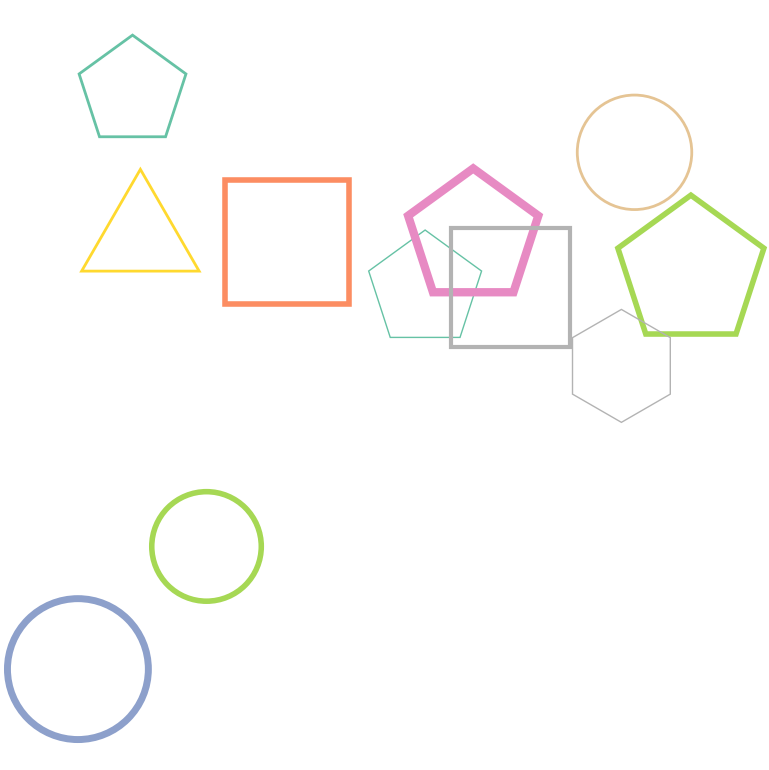[{"shape": "pentagon", "thickness": 0.5, "radius": 0.39, "center": [0.552, 0.624]}, {"shape": "pentagon", "thickness": 1, "radius": 0.36, "center": [0.172, 0.881]}, {"shape": "square", "thickness": 2, "radius": 0.4, "center": [0.373, 0.686]}, {"shape": "circle", "thickness": 2.5, "radius": 0.46, "center": [0.101, 0.131]}, {"shape": "pentagon", "thickness": 3, "radius": 0.44, "center": [0.615, 0.692]}, {"shape": "circle", "thickness": 2, "radius": 0.36, "center": [0.268, 0.29]}, {"shape": "pentagon", "thickness": 2, "radius": 0.5, "center": [0.897, 0.647]}, {"shape": "triangle", "thickness": 1, "radius": 0.44, "center": [0.182, 0.692]}, {"shape": "circle", "thickness": 1, "radius": 0.37, "center": [0.824, 0.802]}, {"shape": "square", "thickness": 1.5, "radius": 0.39, "center": [0.663, 0.627]}, {"shape": "hexagon", "thickness": 0.5, "radius": 0.37, "center": [0.807, 0.525]}]